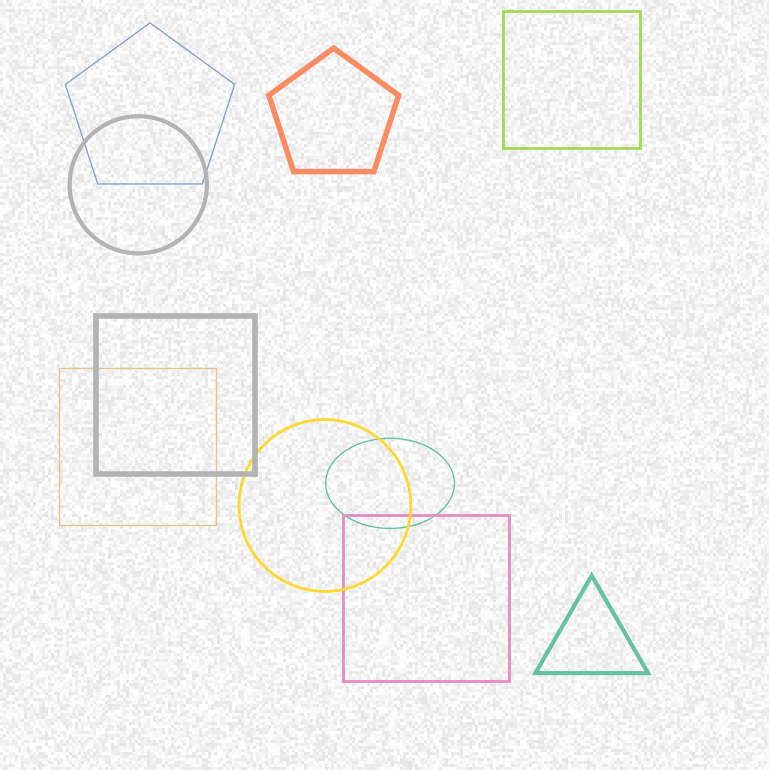[{"shape": "triangle", "thickness": 1.5, "radius": 0.42, "center": [0.768, 0.168]}, {"shape": "oval", "thickness": 0.5, "radius": 0.42, "center": [0.507, 0.372]}, {"shape": "pentagon", "thickness": 2, "radius": 0.44, "center": [0.433, 0.849]}, {"shape": "pentagon", "thickness": 0.5, "radius": 0.58, "center": [0.195, 0.855]}, {"shape": "square", "thickness": 1, "radius": 0.54, "center": [0.553, 0.224]}, {"shape": "square", "thickness": 1, "radius": 0.44, "center": [0.742, 0.896]}, {"shape": "circle", "thickness": 1, "radius": 0.56, "center": [0.422, 0.343]}, {"shape": "square", "thickness": 0.5, "radius": 0.51, "center": [0.179, 0.42]}, {"shape": "square", "thickness": 2, "radius": 0.52, "center": [0.228, 0.487]}, {"shape": "circle", "thickness": 1.5, "radius": 0.45, "center": [0.18, 0.76]}]